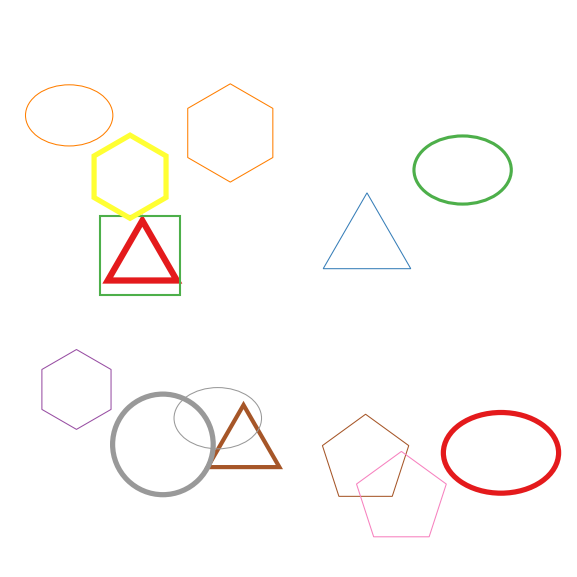[{"shape": "oval", "thickness": 2.5, "radius": 0.5, "center": [0.868, 0.215]}, {"shape": "triangle", "thickness": 3, "radius": 0.35, "center": [0.246, 0.548]}, {"shape": "triangle", "thickness": 0.5, "radius": 0.44, "center": [0.635, 0.578]}, {"shape": "oval", "thickness": 1.5, "radius": 0.42, "center": [0.801, 0.705]}, {"shape": "square", "thickness": 1, "radius": 0.34, "center": [0.242, 0.556]}, {"shape": "hexagon", "thickness": 0.5, "radius": 0.35, "center": [0.132, 0.325]}, {"shape": "hexagon", "thickness": 0.5, "radius": 0.43, "center": [0.399, 0.769]}, {"shape": "oval", "thickness": 0.5, "radius": 0.38, "center": [0.12, 0.799]}, {"shape": "hexagon", "thickness": 2.5, "radius": 0.36, "center": [0.225, 0.693]}, {"shape": "triangle", "thickness": 2, "radius": 0.36, "center": [0.422, 0.226]}, {"shape": "pentagon", "thickness": 0.5, "radius": 0.39, "center": [0.633, 0.203]}, {"shape": "pentagon", "thickness": 0.5, "radius": 0.41, "center": [0.695, 0.136]}, {"shape": "circle", "thickness": 2.5, "radius": 0.44, "center": [0.282, 0.23]}, {"shape": "oval", "thickness": 0.5, "radius": 0.38, "center": [0.377, 0.275]}]